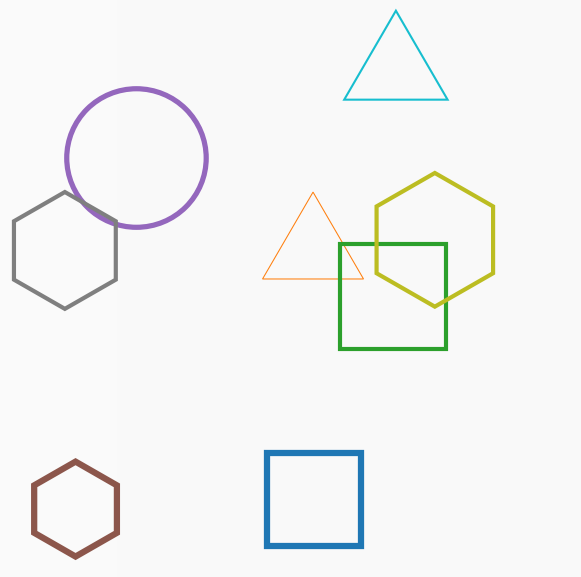[{"shape": "square", "thickness": 3, "radius": 0.41, "center": [0.541, 0.134]}, {"shape": "triangle", "thickness": 0.5, "radius": 0.5, "center": [0.539, 0.566]}, {"shape": "square", "thickness": 2, "radius": 0.46, "center": [0.677, 0.486]}, {"shape": "circle", "thickness": 2.5, "radius": 0.6, "center": [0.235, 0.726]}, {"shape": "hexagon", "thickness": 3, "radius": 0.41, "center": [0.13, 0.118]}, {"shape": "hexagon", "thickness": 2, "radius": 0.51, "center": [0.112, 0.565]}, {"shape": "hexagon", "thickness": 2, "radius": 0.58, "center": [0.748, 0.584]}, {"shape": "triangle", "thickness": 1, "radius": 0.51, "center": [0.681, 0.878]}]